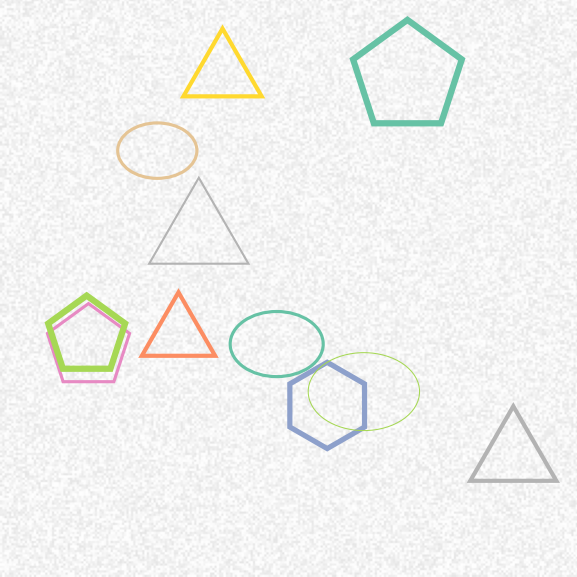[{"shape": "pentagon", "thickness": 3, "radius": 0.49, "center": [0.706, 0.866]}, {"shape": "oval", "thickness": 1.5, "radius": 0.4, "center": [0.479, 0.403]}, {"shape": "triangle", "thickness": 2, "radius": 0.37, "center": [0.309, 0.42]}, {"shape": "hexagon", "thickness": 2.5, "radius": 0.37, "center": [0.567, 0.297]}, {"shape": "pentagon", "thickness": 1.5, "radius": 0.37, "center": [0.153, 0.399]}, {"shape": "oval", "thickness": 0.5, "radius": 0.48, "center": [0.63, 0.321]}, {"shape": "pentagon", "thickness": 3, "radius": 0.35, "center": [0.15, 0.417]}, {"shape": "triangle", "thickness": 2, "radius": 0.39, "center": [0.385, 0.871]}, {"shape": "oval", "thickness": 1.5, "radius": 0.34, "center": [0.272, 0.738]}, {"shape": "triangle", "thickness": 1, "radius": 0.5, "center": [0.344, 0.592]}, {"shape": "triangle", "thickness": 2, "radius": 0.43, "center": [0.889, 0.21]}]